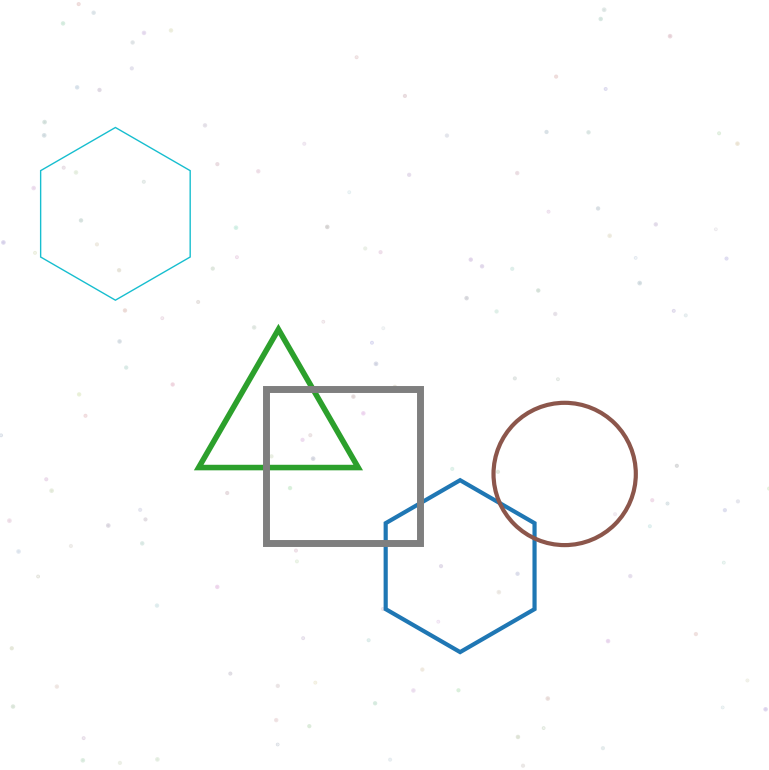[{"shape": "hexagon", "thickness": 1.5, "radius": 0.56, "center": [0.598, 0.265]}, {"shape": "triangle", "thickness": 2, "radius": 0.6, "center": [0.362, 0.453]}, {"shape": "circle", "thickness": 1.5, "radius": 0.46, "center": [0.733, 0.384]}, {"shape": "square", "thickness": 2.5, "radius": 0.5, "center": [0.445, 0.395]}, {"shape": "hexagon", "thickness": 0.5, "radius": 0.56, "center": [0.15, 0.722]}]